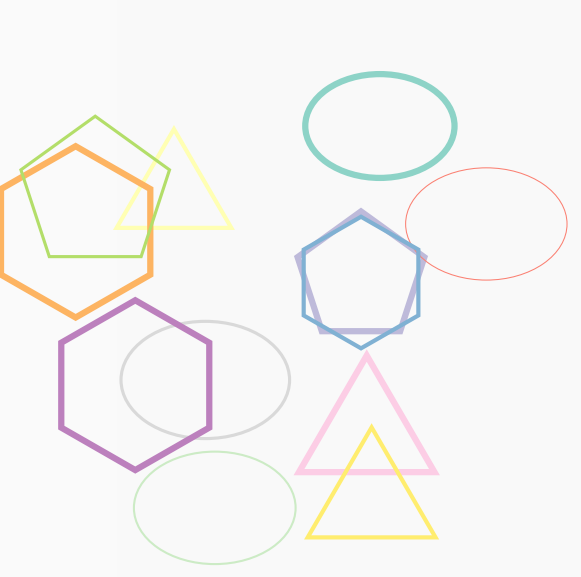[{"shape": "oval", "thickness": 3, "radius": 0.64, "center": [0.654, 0.781]}, {"shape": "triangle", "thickness": 2, "radius": 0.57, "center": [0.299, 0.662]}, {"shape": "pentagon", "thickness": 3, "radius": 0.57, "center": [0.621, 0.518]}, {"shape": "oval", "thickness": 0.5, "radius": 0.69, "center": [0.837, 0.611]}, {"shape": "hexagon", "thickness": 2, "radius": 0.57, "center": [0.621, 0.51]}, {"shape": "hexagon", "thickness": 3, "radius": 0.74, "center": [0.13, 0.598]}, {"shape": "pentagon", "thickness": 1.5, "radius": 0.67, "center": [0.164, 0.663]}, {"shape": "triangle", "thickness": 3, "radius": 0.67, "center": [0.631, 0.249]}, {"shape": "oval", "thickness": 1.5, "radius": 0.73, "center": [0.353, 0.341]}, {"shape": "hexagon", "thickness": 3, "radius": 0.74, "center": [0.233, 0.332]}, {"shape": "oval", "thickness": 1, "radius": 0.7, "center": [0.369, 0.12]}, {"shape": "triangle", "thickness": 2, "radius": 0.63, "center": [0.639, 0.132]}]